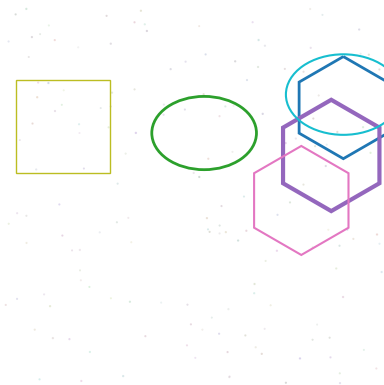[{"shape": "hexagon", "thickness": 2, "radius": 0.66, "center": [0.892, 0.72]}, {"shape": "oval", "thickness": 2, "radius": 0.68, "center": [0.53, 0.654]}, {"shape": "hexagon", "thickness": 3, "radius": 0.72, "center": [0.86, 0.596]}, {"shape": "hexagon", "thickness": 1.5, "radius": 0.71, "center": [0.783, 0.479]}, {"shape": "square", "thickness": 1, "radius": 0.61, "center": [0.163, 0.671]}, {"shape": "oval", "thickness": 1.5, "radius": 0.75, "center": [0.892, 0.754]}]